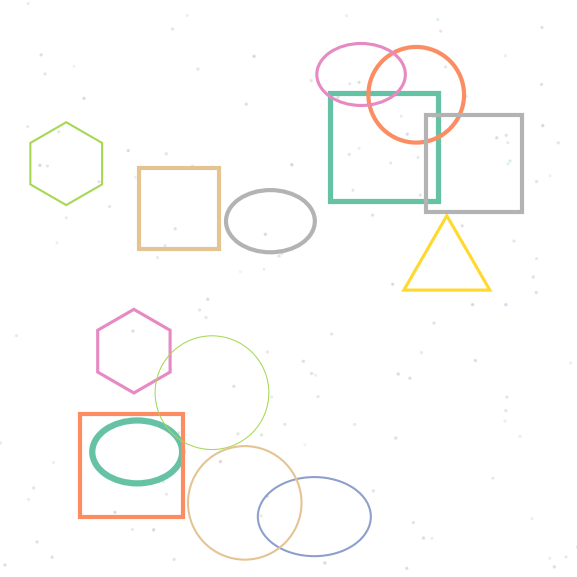[{"shape": "oval", "thickness": 3, "radius": 0.39, "center": [0.238, 0.217]}, {"shape": "square", "thickness": 2.5, "radius": 0.47, "center": [0.666, 0.745]}, {"shape": "circle", "thickness": 2, "radius": 0.41, "center": [0.721, 0.835]}, {"shape": "square", "thickness": 2, "radius": 0.45, "center": [0.228, 0.192]}, {"shape": "oval", "thickness": 1, "radius": 0.49, "center": [0.544, 0.105]}, {"shape": "hexagon", "thickness": 1.5, "radius": 0.36, "center": [0.232, 0.391]}, {"shape": "oval", "thickness": 1.5, "radius": 0.38, "center": [0.625, 0.87]}, {"shape": "circle", "thickness": 0.5, "radius": 0.49, "center": [0.367, 0.319]}, {"shape": "hexagon", "thickness": 1, "radius": 0.36, "center": [0.115, 0.716]}, {"shape": "triangle", "thickness": 1.5, "radius": 0.43, "center": [0.774, 0.54]}, {"shape": "circle", "thickness": 1, "radius": 0.49, "center": [0.424, 0.128]}, {"shape": "square", "thickness": 2, "radius": 0.35, "center": [0.31, 0.638]}, {"shape": "square", "thickness": 2, "radius": 0.42, "center": [0.821, 0.716]}, {"shape": "oval", "thickness": 2, "radius": 0.38, "center": [0.468, 0.616]}]